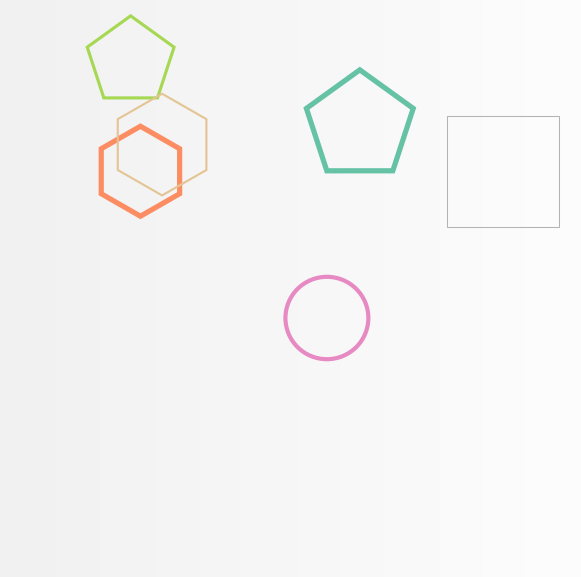[{"shape": "pentagon", "thickness": 2.5, "radius": 0.48, "center": [0.619, 0.782]}, {"shape": "hexagon", "thickness": 2.5, "radius": 0.39, "center": [0.242, 0.703]}, {"shape": "circle", "thickness": 2, "radius": 0.36, "center": [0.562, 0.448]}, {"shape": "pentagon", "thickness": 1.5, "radius": 0.39, "center": [0.225, 0.893]}, {"shape": "hexagon", "thickness": 1, "radius": 0.44, "center": [0.279, 0.749]}, {"shape": "square", "thickness": 0.5, "radius": 0.48, "center": [0.866, 0.702]}]